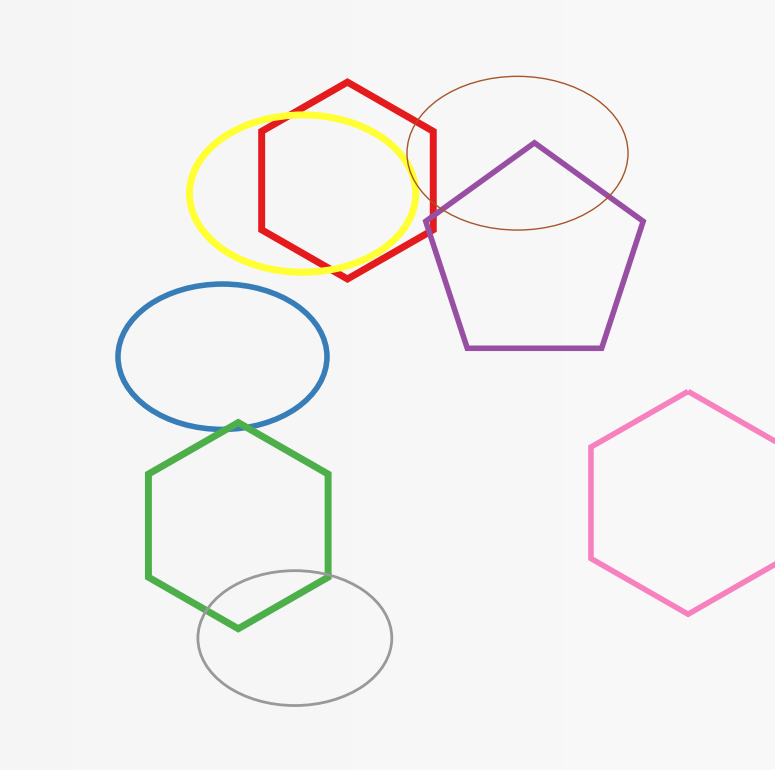[{"shape": "hexagon", "thickness": 2.5, "radius": 0.64, "center": [0.448, 0.765]}, {"shape": "oval", "thickness": 2, "radius": 0.67, "center": [0.287, 0.537]}, {"shape": "hexagon", "thickness": 2.5, "radius": 0.67, "center": [0.307, 0.317]}, {"shape": "pentagon", "thickness": 2, "radius": 0.74, "center": [0.69, 0.667]}, {"shape": "oval", "thickness": 2.5, "radius": 0.73, "center": [0.39, 0.749]}, {"shape": "oval", "thickness": 0.5, "radius": 0.71, "center": [0.668, 0.801]}, {"shape": "hexagon", "thickness": 2, "radius": 0.72, "center": [0.888, 0.347]}, {"shape": "oval", "thickness": 1, "radius": 0.63, "center": [0.38, 0.171]}]